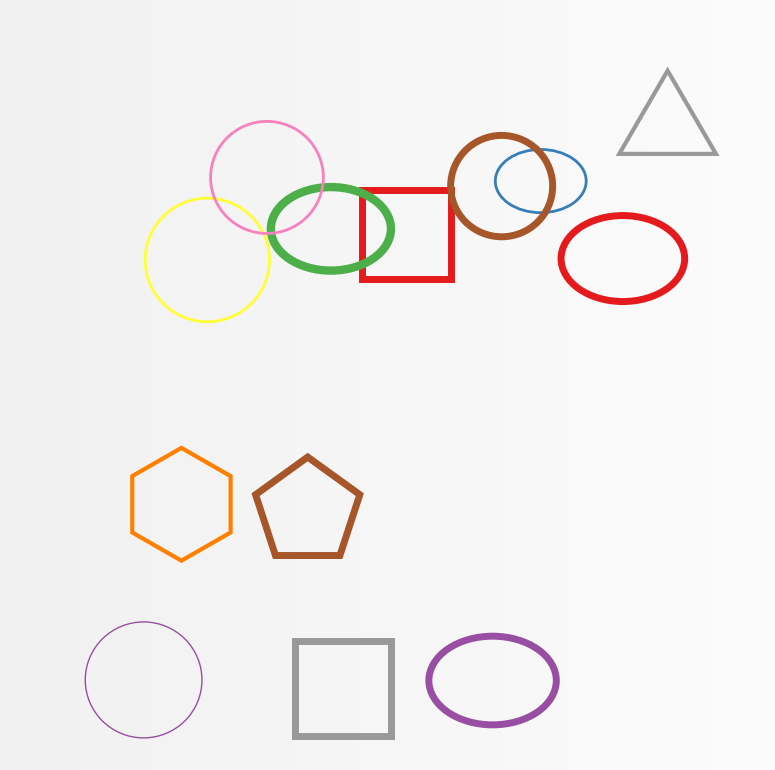[{"shape": "oval", "thickness": 2.5, "radius": 0.4, "center": [0.804, 0.664]}, {"shape": "square", "thickness": 2.5, "radius": 0.29, "center": [0.524, 0.696]}, {"shape": "oval", "thickness": 1, "radius": 0.29, "center": [0.698, 0.765]}, {"shape": "oval", "thickness": 3, "radius": 0.39, "center": [0.427, 0.703]}, {"shape": "oval", "thickness": 2.5, "radius": 0.41, "center": [0.636, 0.116]}, {"shape": "circle", "thickness": 0.5, "radius": 0.38, "center": [0.185, 0.117]}, {"shape": "hexagon", "thickness": 1.5, "radius": 0.37, "center": [0.234, 0.345]}, {"shape": "circle", "thickness": 1, "radius": 0.4, "center": [0.268, 0.662]}, {"shape": "pentagon", "thickness": 2.5, "radius": 0.35, "center": [0.397, 0.336]}, {"shape": "circle", "thickness": 2.5, "radius": 0.33, "center": [0.647, 0.758]}, {"shape": "circle", "thickness": 1, "radius": 0.36, "center": [0.344, 0.77]}, {"shape": "triangle", "thickness": 1.5, "radius": 0.36, "center": [0.861, 0.836]}, {"shape": "square", "thickness": 2.5, "radius": 0.31, "center": [0.443, 0.106]}]